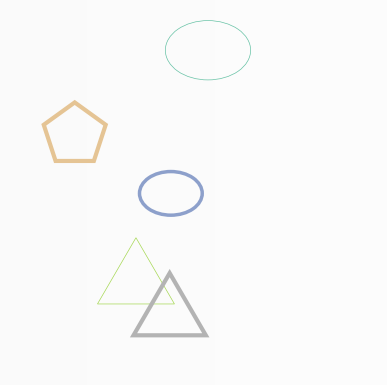[{"shape": "oval", "thickness": 0.5, "radius": 0.55, "center": [0.537, 0.869]}, {"shape": "oval", "thickness": 2.5, "radius": 0.4, "center": [0.441, 0.498]}, {"shape": "triangle", "thickness": 0.5, "radius": 0.57, "center": [0.351, 0.268]}, {"shape": "pentagon", "thickness": 3, "radius": 0.42, "center": [0.193, 0.65]}, {"shape": "triangle", "thickness": 3, "radius": 0.54, "center": [0.438, 0.183]}]